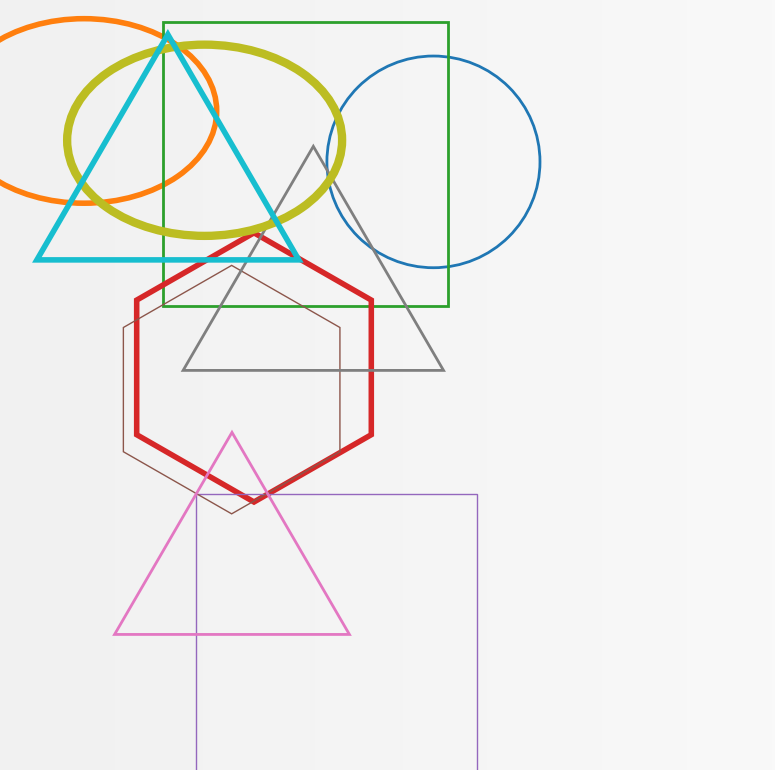[{"shape": "circle", "thickness": 1, "radius": 0.69, "center": [0.559, 0.79]}, {"shape": "oval", "thickness": 2, "radius": 0.86, "center": [0.108, 0.856]}, {"shape": "square", "thickness": 1, "radius": 0.92, "center": [0.394, 0.787]}, {"shape": "hexagon", "thickness": 2, "radius": 0.87, "center": [0.328, 0.523]}, {"shape": "square", "thickness": 0.5, "radius": 0.91, "center": [0.434, 0.177]}, {"shape": "hexagon", "thickness": 0.5, "radius": 0.81, "center": [0.299, 0.494]}, {"shape": "triangle", "thickness": 1, "radius": 0.87, "center": [0.299, 0.264]}, {"shape": "triangle", "thickness": 1, "radius": 0.97, "center": [0.404, 0.616]}, {"shape": "oval", "thickness": 3, "radius": 0.89, "center": [0.264, 0.818]}, {"shape": "triangle", "thickness": 2, "radius": 0.98, "center": [0.217, 0.76]}]